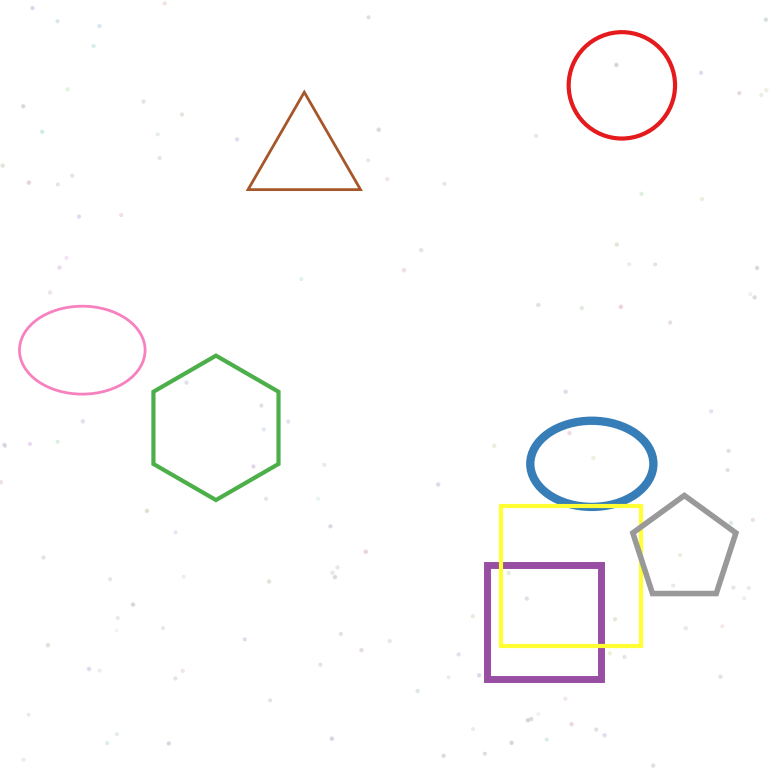[{"shape": "circle", "thickness": 1.5, "radius": 0.35, "center": [0.808, 0.889]}, {"shape": "oval", "thickness": 3, "radius": 0.4, "center": [0.769, 0.398]}, {"shape": "hexagon", "thickness": 1.5, "radius": 0.47, "center": [0.28, 0.444]}, {"shape": "square", "thickness": 2.5, "radius": 0.37, "center": [0.706, 0.192]}, {"shape": "square", "thickness": 1.5, "radius": 0.45, "center": [0.742, 0.252]}, {"shape": "triangle", "thickness": 1, "radius": 0.42, "center": [0.395, 0.796]}, {"shape": "oval", "thickness": 1, "radius": 0.41, "center": [0.107, 0.545]}, {"shape": "pentagon", "thickness": 2, "radius": 0.35, "center": [0.889, 0.286]}]